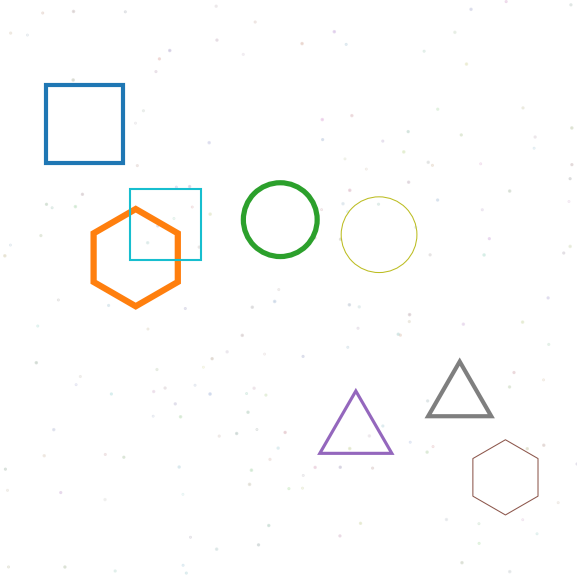[{"shape": "square", "thickness": 2, "radius": 0.33, "center": [0.146, 0.784]}, {"shape": "hexagon", "thickness": 3, "radius": 0.42, "center": [0.235, 0.553]}, {"shape": "circle", "thickness": 2.5, "radius": 0.32, "center": [0.485, 0.619]}, {"shape": "triangle", "thickness": 1.5, "radius": 0.36, "center": [0.616, 0.25]}, {"shape": "hexagon", "thickness": 0.5, "radius": 0.33, "center": [0.875, 0.173]}, {"shape": "triangle", "thickness": 2, "radius": 0.32, "center": [0.796, 0.31]}, {"shape": "circle", "thickness": 0.5, "radius": 0.33, "center": [0.656, 0.593]}, {"shape": "square", "thickness": 1, "radius": 0.31, "center": [0.287, 0.611]}]